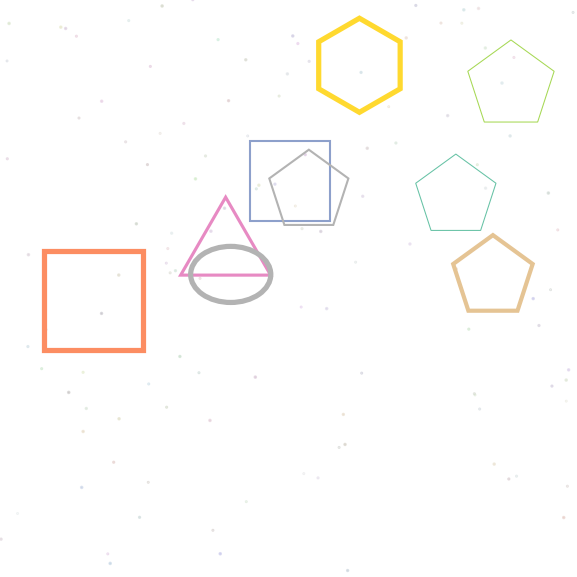[{"shape": "pentagon", "thickness": 0.5, "radius": 0.37, "center": [0.789, 0.659]}, {"shape": "square", "thickness": 2.5, "radius": 0.43, "center": [0.162, 0.479]}, {"shape": "square", "thickness": 1, "radius": 0.35, "center": [0.502, 0.685]}, {"shape": "triangle", "thickness": 1.5, "radius": 0.45, "center": [0.391, 0.568]}, {"shape": "pentagon", "thickness": 0.5, "radius": 0.39, "center": [0.885, 0.851]}, {"shape": "hexagon", "thickness": 2.5, "radius": 0.41, "center": [0.622, 0.886]}, {"shape": "pentagon", "thickness": 2, "radius": 0.36, "center": [0.854, 0.52]}, {"shape": "oval", "thickness": 2.5, "radius": 0.35, "center": [0.4, 0.524]}, {"shape": "pentagon", "thickness": 1, "radius": 0.36, "center": [0.535, 0.668]}]